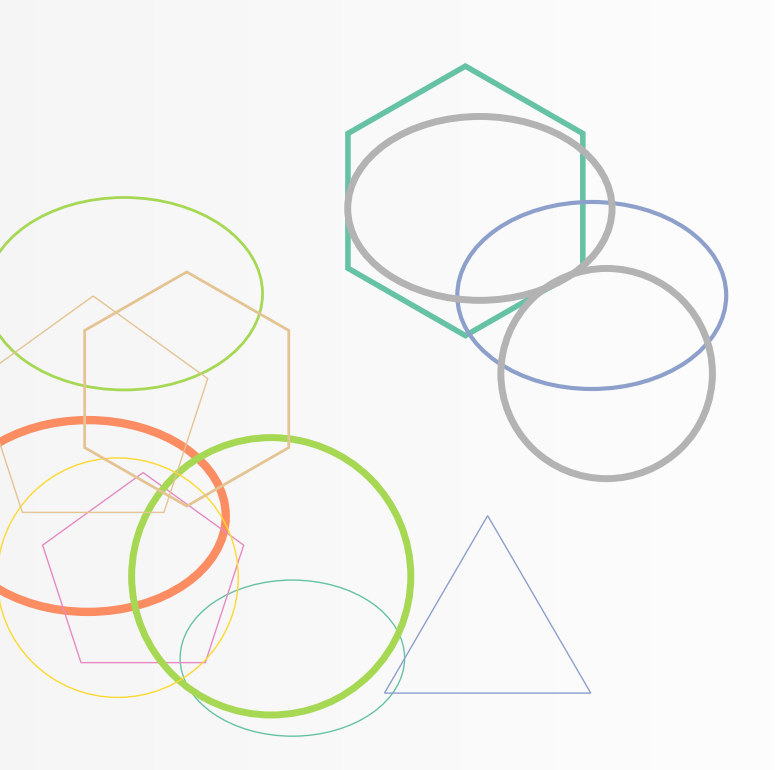[{"shape": "hexagon", "thickness": 2, "radius": 0.87, "center": [0.6, 0.739]}, {"shape": "oval", "thickness": 0.5, "radius": 0.72, "center": [0.377, 0.145]}, {"shape": "oval", "thickness": 3, "radius": 0.89, "center": [0.113, 0.33]}, {"shape": "triangle", "thickness": 0.5, "radius": 0.77, "center": [0.629, 0.177]}, {"shape": "oval", "thickness": 1.5, "radius": 0.87, "center": [0.764, 0.616]}, {"shape": "pentagon", "thickness": 0.5, "radius": 0.68, "center": [0.185, 0.25]}, {"shape": "circle", "thickness": 2.5, "radius": 0.9, "center": [0.35, 0.252]}, {"shape": "oval", "thickness": 1, "radius": 0.89, "center": [0.16, 0.619]}, {"shape": "circle", "thickness": 0.5, "radius": 0.78, "center": [0.152, 0.25]}, {"shape": "hexagon", "thickness": 1, "radius": 0.76, "center": [0.241, 0.495]}, {"shape": "pentagon", "thickness": 0.5, "radius": 0.78, "center": [0.12, 0.46]}, {"shape": "circle", "thickness": 2.5, "radius": 0.68, "center": [0.783, 0.515]}, {"shape": "oval", "thickness": 2.5, "radius": 0.85, "center": [0.619, 0.729]}]